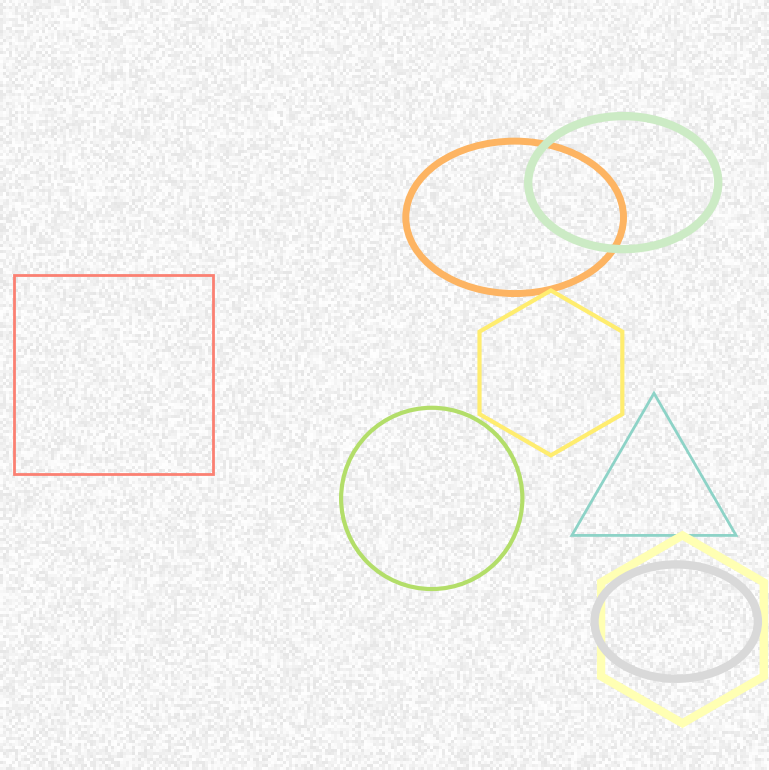[{"shape": "triangle", "thickness": 1, "radius": 0.62, "center": [0.849, 0.366]}, {"shape": "hexagon", "thickness": 3, "radius": 0.61, "center": [0.886, 0.183]}, {"shape": "square", "thickness": 1, "radius": 0.65, "center": [0.148, 0.513]}, {"shape": "oval", "thickness": 2.5, "radius": 0.71, "center": [0.668, 0.718]}, {"shape": "circle", "thickness": 1.5, "radius": 0.59, "center": [0.561, 0.353]}, {"shape": "oval", "thickness": 3, "radius": 0.53, "center": [0.878, 0.193]}, {"shape": "oval", "thickness": 3, "radius": 0.62, "center": [0.809, 0.763]}, {"shape": "hexagon", "thickness": 1.5, "radius": 0.54, "center": [0.715, 0.516]}]